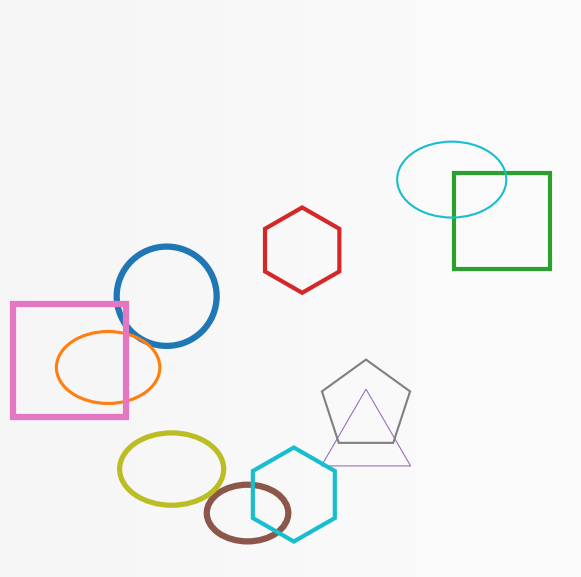[{"shape": "circle", "thickness": 3, "radius": 0.43, "center": [0.287, 0.486]}, {"shape": "oval", "thickness": 1.5, "radius": 0.44, "center": [0.186, 0.363]}, {"shape": "square", "thickness": 2, "radius": 0.42, "center": [0.864, 0.617]}, {"shape": "hexagon", "thickness": 2, "radius": 0.37, "center": [0.52, 0.566]}, {"shape": "triangle", "thickness": 0.5, "radius": 0.44, "center": [0.63, 0.237]}, {"shape": "oval", "thickness": 3, "radius": 0.35, "center": [0.426, 0.111]}, {"shape": "square", "thickness": 3, "radius": 0.49, "center": [0.119, 0.375]}, {"shape": "pentagon", "thickness": 1, "radius": 0.4, "center": [0.63, 0.297]}, {"shape": "oval", "thickness": 2.5, "radius": 0.45, "center": [0.295, 0.187]}, {"shape": "oval", "thickness": 1, "radius": 0.47, "center": [0.777, 0.688]}, {"shape": "hexagon", "thickness": 2, "radius": 0.41, "center": [0.506, 0.143]}]